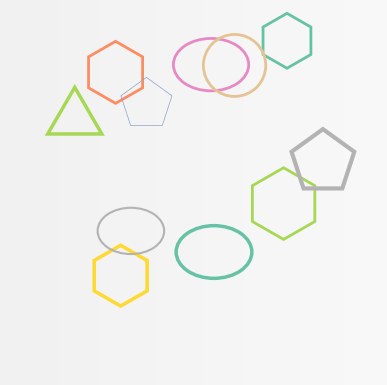[{"shape": "oval", "thickness": 2.5, "radius": 0.49, "center": [0.552, 0.345]}, {"shape": "hexagon", "thickness": 2, "radius": 0.36, "center": [0.741, 0.894]}, {"shape": "hexagon", "thickness": 2, "radius": 0.4, "center": [0.298, 0.812]}, {"shape": "pentagon", "thickness": 0.5, "radius": 0.35, "center": [0.378, 0.73]}, {"shape": "oval", "thickness": 2, "radius": 0.49, "center": [0.545, 0.832]}, {"shape": "triangle", "thickness": 2.5, "radius": 0.4, "center": [0.193, 0.692]}, {"shape": "hexagon", "thickness": 2, "radius": 0.47, "center": [0.732, 0.471]}, {"shape": "hexagon", "thickness": 2.5, "radius": 0.39, "center": [0.311, 0.284]}, {"shape": "circle", "thickness": 2, "radius": 0.4, "center": [0.605, 0.83]}, {"shape": "oval", "thickness": 1.5, "radius": 0.43, "center": [0.338, 0.4]}, {"shape": "pentagon", "thickness": 3, "radius": 0.43, "center": [0.833, 0.579]}]